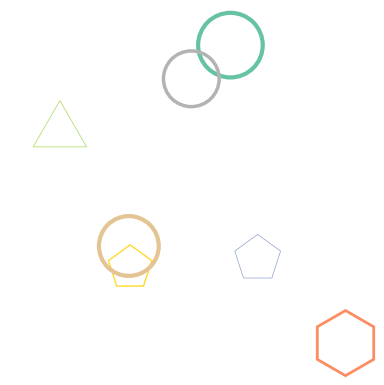[{"shape": "circle", "thickness": 3, "radius": 0.42, "center": [0.599, 0.883]}, {"shape": "hexagon", "thickness": 2, "radius": 0.42, "center": [0.897, 0.109]}, {"shape": "pentagon", "thickness": 0.5, "radius": 0.31, "center": [0.669, 0.329]}, {"shape": "triangle", "thickness": 0.5, "radius": 0.4, "center": [0.156, 0.659]}, {"shape": "pentagon", "thickness": 1, "radius": 0.3, "center": [0.338, 0.305]}, {"shape": "circle", "thickness": 3, "radius": 0.39, "center": [0.335, 0.361]}, {"shape": "circle", "thickness": 2.5, "radius": 0.36, "center": [0.497, 0.795]}]